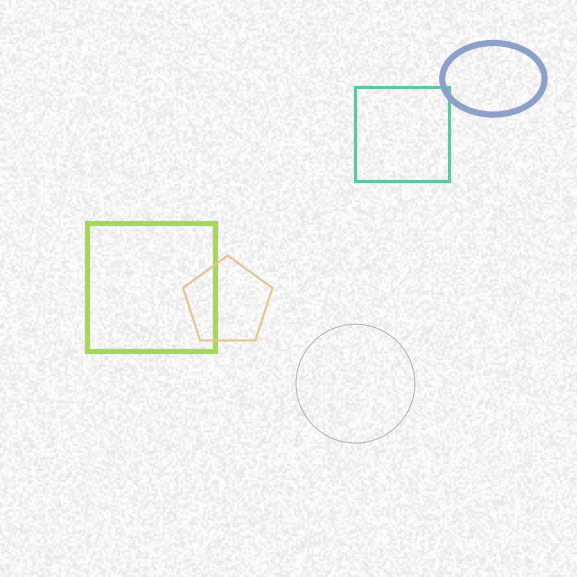[{"shape": "square", "thickness": 1.5, "radius": 0.41, "center": [0.695, 0.766]}, {"shape": "oval", "thickness": 3, "radius": 0.44, "center": [0.854, 0.863]}, {"shape": "square", "thickness": 2.5, "radius": 0.55, "center": [0.261, 0.503]}, {"shape": "pentagon", "thickness": 1, "radius": 0.41, "center": [0.394, 0.475]}, {"shape": "circle", "thickness": 0.5, "radius": 0.51, "center": [0.615, 0.335]}]